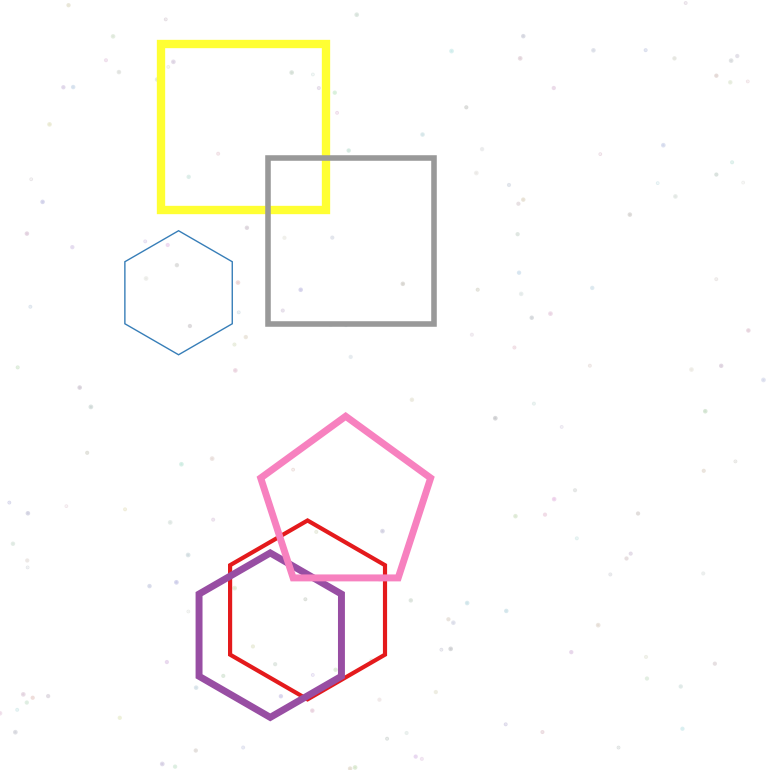[{"shape": "hexagon", "thickness": 1.5, "radius": 0.58, "center": [0.399, 0.208]}, {"shape": "hexagon", "thickness": 0.5, "radius": 0.4, "center": [0.232, 0.62]}, {"shape": "hexagon", "thickness": 2.5, "radius": 0.53, "center": [0.351, 0.175]}, {"shape": "square", "thickness": 3, "radius": 0.54, "center": [0.316, 0.835]}, {"shape": "pentagon", "thickness": 2.5, "radius": 0.58, "center": [0.449, 0.343]}, {"shape": "square", "thickness": 2, "radius": 0.54, "center": [0.456, 0.687]}]